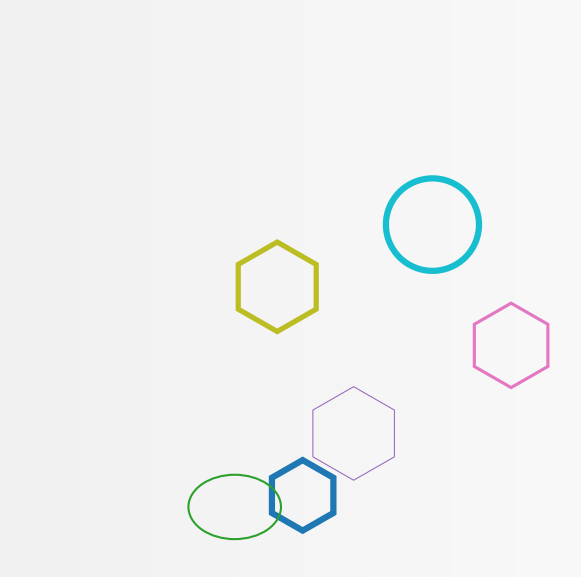[{"shape": "hexagon", "thickness": 3, "radius": 0.31, "center": [0.521, 0.141]}, {"shape": "oval", "thickness": 1, "radius": 0.4, "center": [0.404, 0.121]}, {"shape": "hexagon", "thickness": 0.5, "radius": 0.4, "center": [0.608, 0.249]}, {"shape": "hexagon", "thickness": 1.5, "radius": 0.37, "center": [0.879, 0.401]}, {"shape": "hexagon", "thickness": 2.5, "radius": 0.39, "center": [0.477, 0.503]}, {"shape": "circle", "thickness": 3, "radius": 0.4, "center": [0.744, 0.61]}]